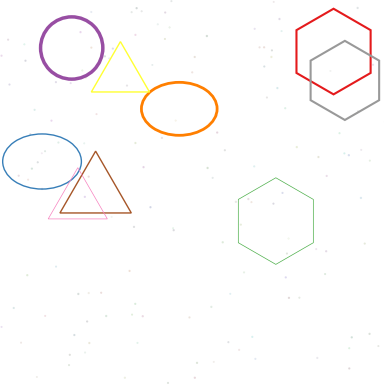[{"shape": "hexagon", "thickness": 1.5, "radius": 0.56, "center": [0.866, 0.866]}, {"shape": "oval", "thickness": 1, "radius": 0.51, "center": [0.109, 0.581]}, {"shape": "hexagon", "thickness": 0.5, "radius": 0.56, "center": [0.716, 0.426]}, {"shape": "circle", "thickness": 2.5, "radius": 0.4, "center": [0.186, 0.875]}, {"shape": "oval", "thickness": 2, "radius": 0.49, "center": [0.466, 0.717]}, {"shape": "triangle", "thickness": 1, "radius": 0.44, "center": [0.313, 0.805]}, {"shape": "triangle", "thickness": 1, "radius": 0.54, "center": [0.248, 0.5]}, {"shape": "triangle", "thickness": 0.5, "radius": 0.44, "center": [0.202, 0.476]}, {"shape": "hexagon", "thickness": 1.5, "radius": 0.51, "center": [0.896, 0.791]}]